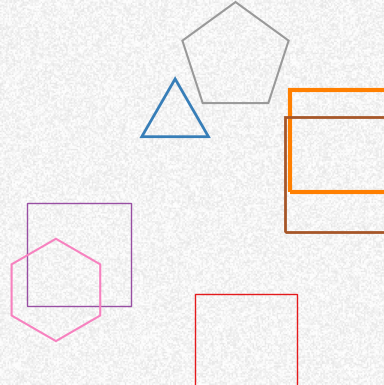[{"shape": "square", "thickness": 1, "radius": 0.66, "center": [0.64, 0.104]}, {"shape": "triangle", "thickness": 2, "radius": 0.5, "center": [0.455, 0.695]}, {"shape": "square", "thickness": 1, "radius": 0.67, "center": [0.205, 0.338]}, {"shape": "square", "thickness": 3, "radius": 0.66, "center": [0.884, 0.633]}, {"shape": "square", "thickness": 2, "radius": 0.74, "center": [0.889, 0.547]}, {"shape": "hexagon", "thickness": 1.5, "radius": 0.66, "center": [0.145, 0.247]}, {"shape": "pentagon", "thickness": 1.5, "radius": 0.73, "center": [0.612, 0.85]}]